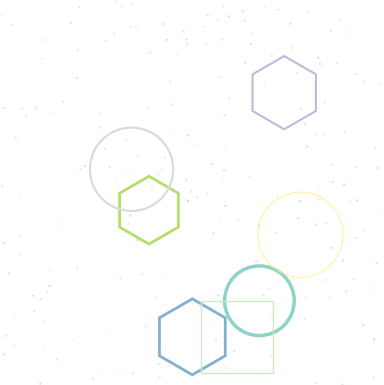[{"shape": "circle", "thickness": 2.5, "radius": 0.45, "center": [0.674, 0.219]}, {"shape": "hexagon", "thickness": 1.5, "radius": 0.48, "center": [0.738, 0.759]}, {"shape": "hexagon", "thickness": 2, "radius": 0.49, "center": [0.5, 0.125]}, {"shape": "hexagon", "thickness": 2, "radius": 0.44, "center": [0.387, 0.454]}, {"shape": "circle", "thickness": 1.5, "radius": 0.54, "center": [0.342, 0.56]}, {"shape": "square", "thickness": 1, "radius": 0.47, "center": [0.616, 0.125]}, {"shape": "circle", "thickness": 0.5, "radius": 0.55, "center": [0.781, 0.39]}]